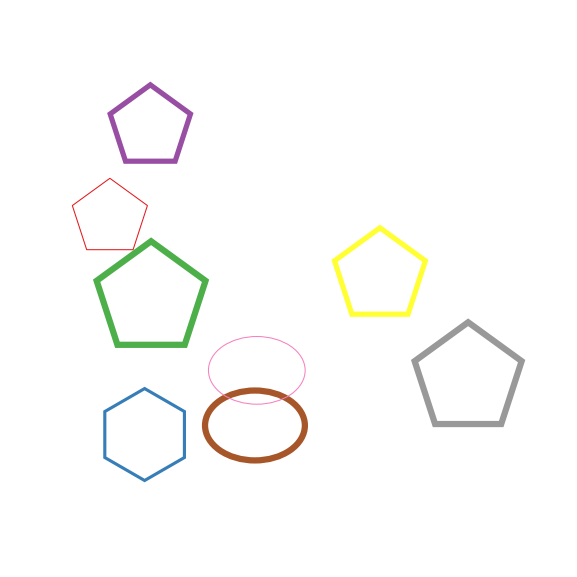[{"shape": "pentagon", "thickness": 0.5, "radius": 0.34, "center": [0.19, 0.622]}, {"shape": "hexagon", "thickness": 1.5, "radius": 0.4, "center": [0.25, 0.247]}, {"shape": "pentagon", "thickness": 3, "radius": 0.5, "center": [0.262, 0.482]}, {"shape": "pentagon", "thickness": 2.5, "radius": 0.37, "center": [0.26, 0.779]}, {"shape": "pentagon", "thickness": 2.5, "radius": 0.41, "center": [0.658, 0.522]}, {"shape": "oval", "thickness": 3, "radius": 0.43, "center": [0.441, 0.262]}, {"shape": "oval", "thickness": 0.5, "radius": 0.42, "center": [0.445, 0.358]}, {"shape": "pentagon", "thickness": 3, "radius": 0.49, "center": [0.811, 0.344]}]